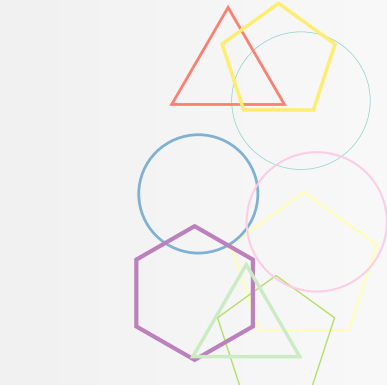[{"shape": "circle", "thickness": 0.5, "radius": 0.89, "center": [0.777, 0.738]}, {"shape": "pentagon", "thickness": 1.5, "radius": 0.99, "center": [0.784, 0.303]}, {"shape": "triangle", "thickness": 2, "radius": 0.84, "center": [0.589, 0.813]}, {"shape": "circle", "thickness": 2, "radius": 0.77, "center": [0.512, 0.496]}, {"shape": "pentagon", "thickness": 1, "radius": 0.79, "center": [0.712, 0.126]}, {"shape": "circle", "thickness": 1.5, "radius": 0.91, "center": [0.817, 0.424]}, {"shape": "hexagon", "thickness": 3, "radius": 0.87, "center": [0.502, 0.239]}, {"shape": "triangle", "thickness": 2.5, "radius": 0.8, "center": [0.636, 0.153]}, {"shape": "pentagon", "thickness": 2.5, "radius": 0.77, "center": [0.719, 0.838]}]